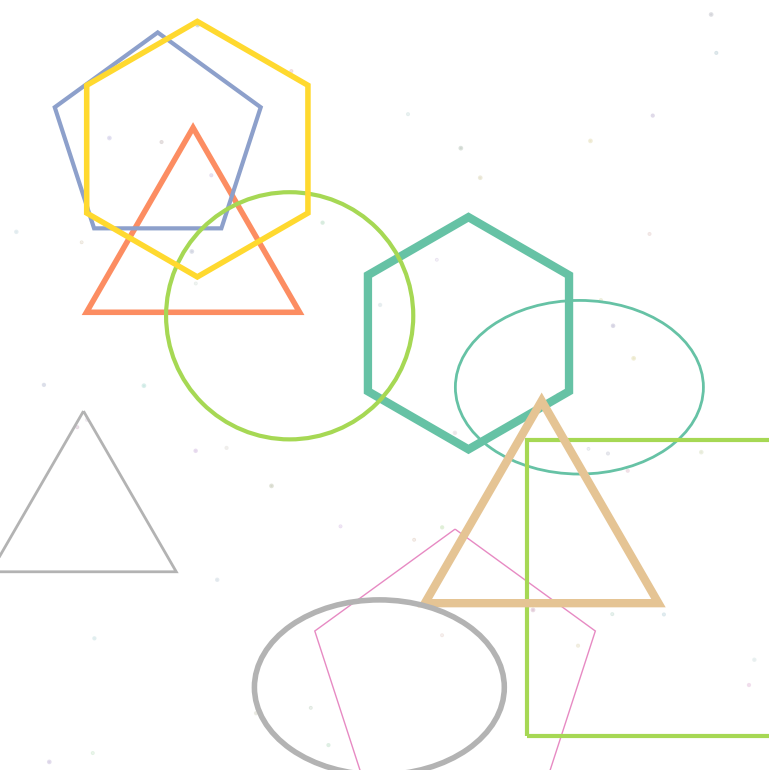[{"shape": "oval", "thickness": 1, "radius": 0.81, "center": [0.752, 0.497]}, {"shape": "hexagon", "thickness": 3, "radius": 0.75, "center": [0.608, 0.567]}, {"shape": "triangle", "thickness": 2, "radius": 0.8, "center": [0.251, 0.674]}, {"shape": "pentagon", "thickness": 1.5, "radius": 0.7, "center": [0.205, 0.817]}, {"shape": "pentagon", "thickness": 0.5, "radius": 0.96, "center": [0.591, 0.121]}, {"shape": "circle", "thickness": 1.5, "radius": 0.8, "center": [0.376, 0.59]}, {"shape": "square", "thickness": 1.5, "radius": 0.96, "center": [0.876, 0.236]}, {"shape": "hexagon", "thickness": 2, "radius": 0.83, "center": [0.256, 0.806]}, {"shape": "triangle", "thickness": 3, "radius": 0.88, "center": [0.703, 0.304]}, {"shape": "oval", "thickness": 2, "radius": 0.81, "center": [0.493, 0.107]}, {"shape": "triangle", "thickness": 1, "radius": 0.7, "center": [0.108, 0.327]}]